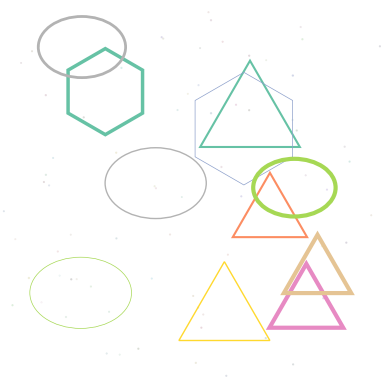[{"shape": "triangle", "thickness": 1.5, "radius": 0.75, "center": [0.649, 0.693]}, {"shape": "hexagon", "thickness": 2.5, "radius": 0.56, "center": [0.274, 0.762]}, {"shape": "triangle", "thickness": 1.5, "radius": 0.56, "center": [0.701, 0.44]}, {"shape": "hexagon", "thickness": 0.5, "radius": 0.73, "center": [0.633, 0.666]}, {"shape": "triangle", "thickness": 3, "radius": 0.55, "center": [0.796, 0.204]}, {"shape": "oval", "thickness": 0.5, "radius": 0.66, "center": [0.21, 0.239]}, {"shape": "oval", "thickness": 3, "radius": 0.54, "center": [0.765, 0.513]}, {"shape": "triangle", "thickness": 1, "radius": 0.68, "center": [0.583, 0.184]}, {"shape": "triangle", "thickness": 3, "radius": 0.51, "center": [0.825, 0.289]}, {"shape": "oval", "thickness": 2, "radius": 0.57, "center": [0.213, 0.878]}, {"shape": "oval", "thickness": 1, "radius": 0.66, "center": [0.404, 0.524]}]